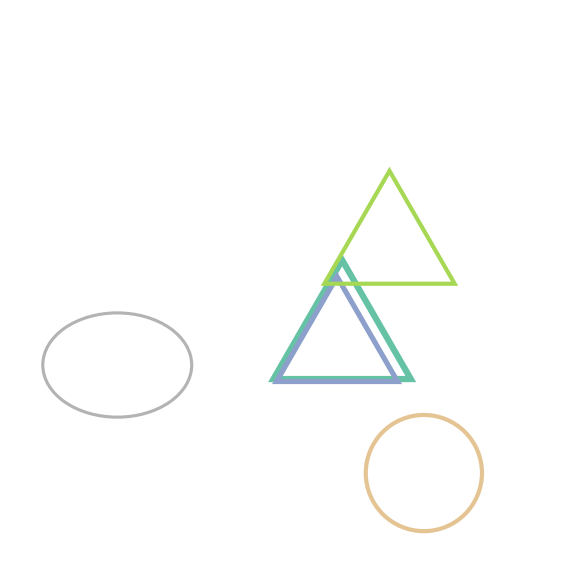[{"shape": "triangle", "thickness": 3, "radius": 0.69, "center": [0.592, 0.411]}, {"shape": "triangle", "thickness": 2.5, "radius": 0.61, "center": [0.584, 0.399]}, {"shape": "triangle", "thickness": 2, "radius": 0.65, "center": [0.674, 0.573]}, {"shape": "circle", "thickness": 2, "radius": 0.5, "center": [0.734, 0.18]}, {"shape": "oval", "thickness": 1.5, "radius": 0.64, "center": [0.203, 0.367]}]